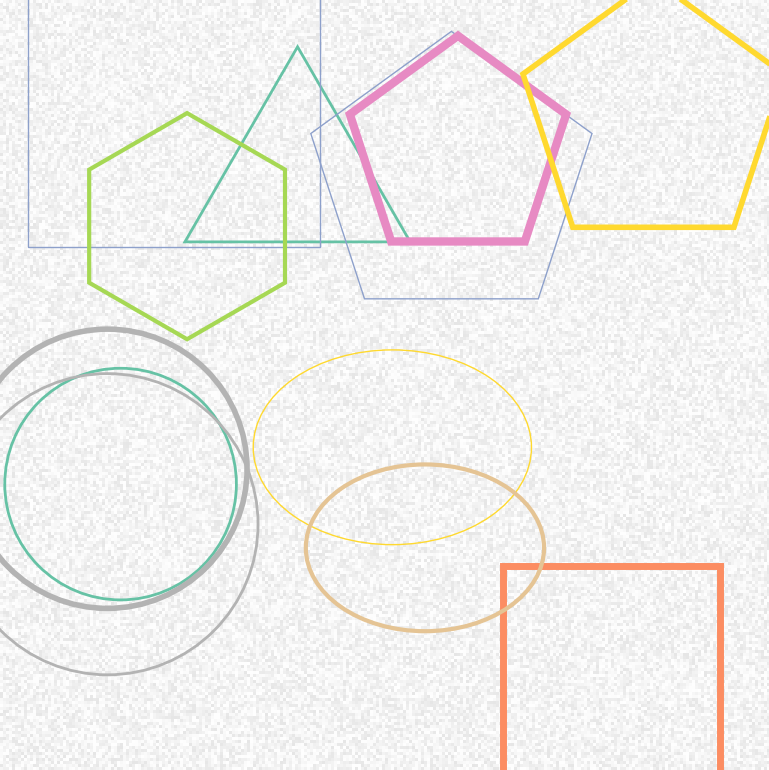[{"shape": "triangle", "thickness": 1, "radius": 0.84, "center": [0.386, 0.77]}, {"shape": "circle", "thickness": 1, "radius": 0.75, "center": [0.157, 0.371]}, {"shape": "square", "thickness": 2.5, "radius": 0.71, "center": [0.794, 0.124]}, {"shape": "square", "thickness": 0.5, "radius": 0.95, "center": [0.226, 0.868]}, {"shape": "pentagon", "thickness": 0.5, "radius": 0.96, "center": [0.586, 0.767]}, {"shape": "pentagon", "thickness": 3, "radius": 0.74, "center": [0.595, 0.806]}, {"shape": "hexagon", "thickness": 1.5, "radius": 0.73, "center": [0.243, 0.706]}, {"shape": "pentagon", "thickness": 2, "radius": 0.89, "center": [0.848, 0.849]}, {"shape": "oval", "thickness": 0.5, "radius": 0.9, "center": [0.51, 0.419]}, {"shape": "oval", "thickness": 1.5, "radius": 0.77, "center": [0.552, 0.289]}, {"shape": "circle", "thickness": 1, "radius": 0.98, "center": [0.14, 0.319]}, {"shape": "circle", "thickness": 2, "radius": 0.91, "center": [0.14, 0.391]}]